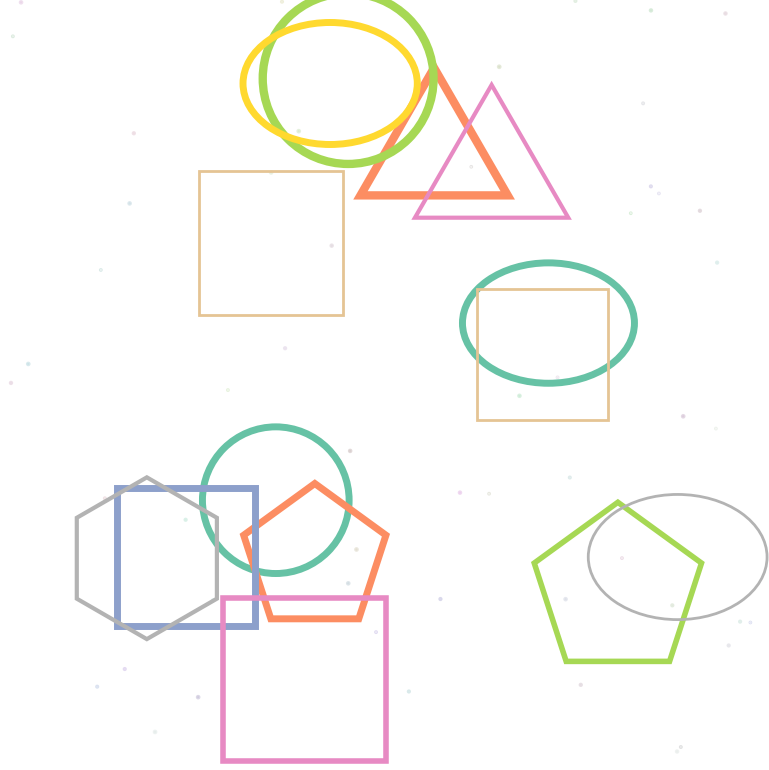[{"shape": "circle", "thickness": 2.5, "radius": 0.48, "center": [0.358, 0.35]}, {"shape": "oval", "thickness": 2.5, "radius": 0.56, "center": [0.712, 0.58]}, {"shape": "triangle", "thickness": 3, "radius": 0.55, "center": [0.564, 0.801]}, {"shape": "pentagon", "thickness": 2.5, "radius": 0.49, "center": [0.409, 0.275]}, {"shape": "square", "thickness": 2.5, "radius": 0.45, "center": [0.242, 0.277]}, {"shape": "triangle", "thickness": 1.5, "radius": 0.57, "center": [0.638, 0.775]}, {"shape": "square", "thickness": 2, "radius": 0.53, "center": [0.395, 0.117]}, {"shape": "circle", "thickness": 3, "radius": 0.55, "center": [0.452, 0.898]}, {"shape": "pentagon", "thickness": 2, "radius": 0.57, "center": [0.802, 0.233]}, {"shape": "oval", "thickness": 2.5, "radius": 0.57, "center": [0.429, 0.892]}, {"shape": "square", "thickness": 1, "radius": 0.43, "center": [0.704, 0.54]}, {"shape": "square", "thickness": 1, "radius": 0.47, "center": [0.352, 0.685]}, {"shape": "hexagon", "thickness": 1.5, "radius": 0.53, "center": [0.191, 0.275]}, {"shape": "oval", "thickness": 1, "radius": 0.58, "center": [0.88, 0.277]}]